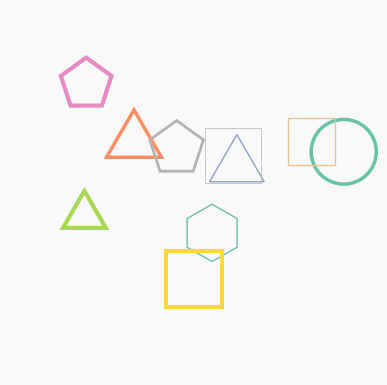[{"shape": "circle", "thickness": 2.5, "radius": 0.42, "center": [0.887, 0.606]}, {"shape": "hexagon", "thickness": 1, "radius": 0.37, "center": [0.547, 0.395]}, {"shape": "triangle", "thickness": 2.5, "radius": 0.41, "center": [0.346, 0.633]}, {"shape": "triangle", "thickness": 1, "radius": 0.41, "center": [0.611, 0.569]}, {"shape": "pentagon", "thickness": 3, "radius": 0.34, "center": [0.222, 0.781]}, {"shape": "triangle", "thickness": 3, "radius": 0.32, "center": [0.218, 0.44]}, {"shape": "square", "thickness": 3, "radius": 0.36, "center": [0.5, 0.276]}, {"shape": "square", "thickness": 1, "radius": 0.31, "center": [0.803, 0.633]}, {"shape": "square", "thickness": 0.5, "radius": 0.36, "center": [0.601, 0.597]}, {"shape": "pentagon", "thickness": 2, "radius": 0.36, "center": [0.456, 0.614]}]